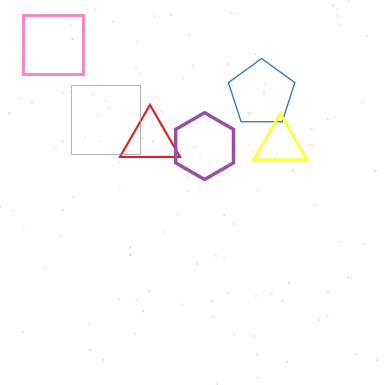[{"shape": "triangle", "thickness": 1.5, "radius": 0.45, "center": [0.39, 0.637]}, {"shape": "pentagon", "thickness": 1, "radius": 0.45, "center": [0.68, 0.757]}, {"shape": "hexagon", "thickness": 2.5, "radius": 0.43, "center": [0.531, 0.621]}, {"shape": "triangle", "thickness": 2, "radius": 0.4, "center": [0.728, 0.625]}, {"shape": "square", "thickness": 2, "radius": 0.39, "center": [0.138, 0.884]}, {"shape": "square", "thickness": 0.5, "radius": 0.45, "center": [0.275, 0.69]}]